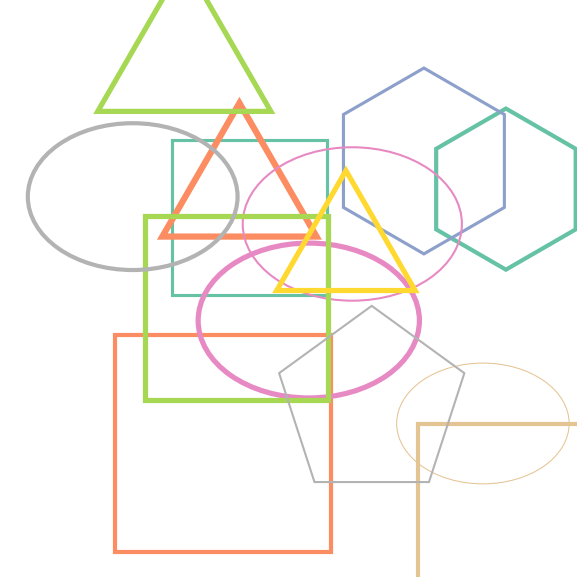[{"shape": "hexagon", "thickness": 2, "radius": 0.7, "center": [0.876, 0.672]}, {"shape": "square", "thickness": 1.5, "radius": 0.67, "center": [0.432, 0.622]}, {"shape": "square", "thickness": 2, "radius": 0.94, "center": [0.386, 0.231]}, {"shape": "triangle", "thickness": 3, "radius": 0.77, "center": [0.415, 0.667]}, {"shape": "hexagon", "thickness": 1.5, "radius": 0.8, "center": [0.734, 0.72]}, {"shape": "oval", "thickness": 1, "radius": 0.95, "center": [0.61, 0.611]}, {"shape": "oval", "thickness": 2.5, "radius": 0.96, "center": [0.535, 0.444]}, {"shape": "triangle", "thickness": 2.5, "radius": 0.87, "center": [0.319, 0.893]}, {"shape": "square", "thickness": 2.5, "radius": 0.79, "center": [0.409, 0.466]}, {"shape": "triangle", "thickness": 2.5, "radius": 0.69, "center": [0.599, 0.565]}, {"shape": "square", "thickness": 2, "radius": 0.79, "center": [0.884, 0.105]}, {"shape": "oval", "thickness": 0.5, "radius": 0.75, "center": [0.836, 0.266]}, {"shape": "oval", "thickness": 2, "radius": 0.91, "center": [0.23, 0.659]}, {"shape": "pentagon", "thickness": 1, "radius": 0.84, "center": [0.644, 0.301]}]